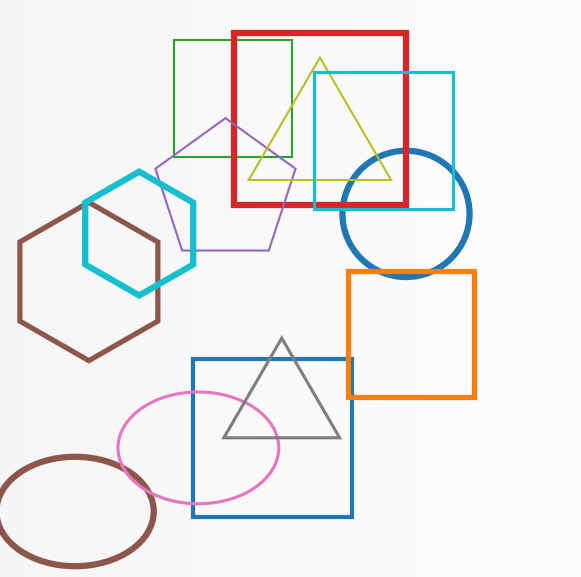[{"shape": "circle", "thickness": 3, "radius": 0.55, "center": [0.699, 0.629]}, {"shape": "square", "thickness": 2, "radius": 0.68, "center": [0.469, 0.241]}, {"shape": "square", "thickness": 2.5, "radius": 0.55, "center": [0.707, 0.422]}, {"shape": "square", "thickness": 1, "radius": 0.51, "center": [0.401, 0.829]}, {"shape": "square", "thickness": 3, "radius": 0.74, "center": [0.55, 0.793]}, {"shape": "pentagon", "thickness": 1, "radius": 0.63, "center": [0.388, 0.668]}, {"shape": "hexagon", "thickness": 2.5, "radius": 0.69, "center": [0.153, 0.512]}, {"shape": "oval", "thickness": 3, "radius": 0.68, "center": [0.129, 0.113]}, {"shape": "oval", "thickness": 1.5, "radius": 0.69, "center": [0.341, 0.224]}, {"shape": "triangle", "thickness": 1.5, "radius": 0.58, "center": [0.485, 0.299]}, {"shape": "triangle", "thickness": 1, "radius": 0.71, "center": [0.55, 0.758]}, {"shape": "hexagon", "thickness": 3, "radius": 0.54, "center": [0.239, 0.595]}, {"shape": "square", "thickness": 1.5, "radius": 0.59, "center": [0.66, 0.756]}]